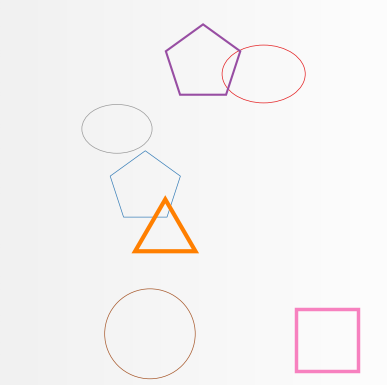[{"shape": "oval", "thickness": 0.5, "radius": 0.54, "center": [0.68, 0.808]}, {"shape": "pentagon", "thickness": 0.5, "radius": 0.48, "center": [0.375, 0.513]}, {"shape": "pentagon", "thickness": 1.5, "radius": 0.5, "center": [0.524, 0.836]}, {"shape": "triangle", "thickness": 3, "radius": 0.45, "center": [0.427, 0.392]}, {"shape": "circle", "thickness": 0.5, "radius": 0.58, "center": [0.387, 0.133]}, {"shape": "square", "thickness": 2.5, "radius": 0.4, "center": [0.844, 0.116]}, {"shape": "oval", "thickness": 0.5, "radius": 0.45, "center": [0.302, 0.665]}]